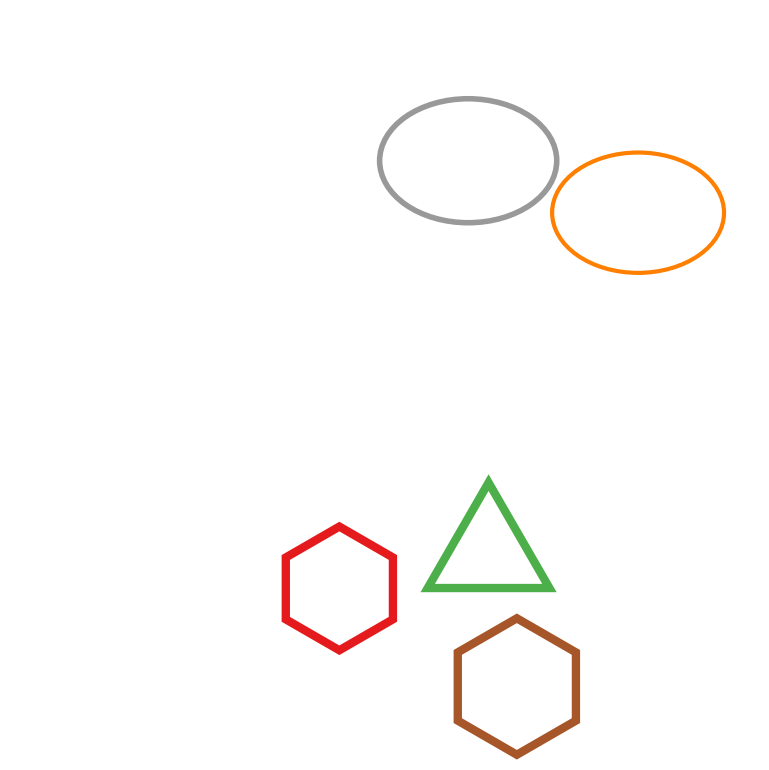[{"shape": "hexagon", "thickness": 3, "radius": 0.4, "center": [0.441, 0.236]}, {"shape": "triangle", "thickness": 3, "radius": 0.46, "center": [0.635, 0.282]}, {"shape": "oval", "thickness": 1.5, "radius": 0.56, "center": [0.829, 0.724]}, {"shape": "hexagon", "thickness": 3, "radius": 0.44, "center": [0.671, 0.108]}, {"shape": "oval", "thickness": 2, "radius": 0.58, "center": [0.608, 0.791]}]